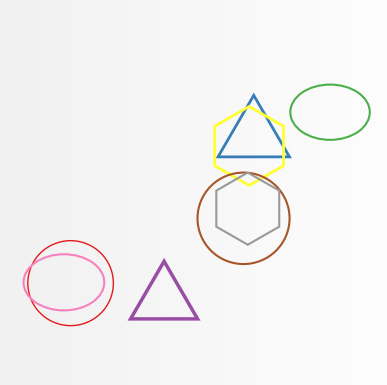[{"shape": "circle", "thickness": 1, "radius": 0.55, "center": [0.182, 0.265]}, {"shape": "triangle", "thickness": 2, "radius": 0.53, "center": [0.655, 0.646]}, {"shape": "oval", "thickness": 1.5, "radius": 0.51, "center": [0.852, 0.709]}, {"shape": "triangle", "thickness": 2.5, "radius": 0.5, "center": [0.423, 0.222]}, {"shape": "hexagon", "thickness": 2, "radius": 0.51, "center": [0.643, 0.621]}, {"shape": "circle", "thickness": 1.5, "radius": 0.59, "center": [0.628, 0.433]}, {"shape": "oval", "thickness": 1.5, "radius": 0.52, "center": [0.165, 0.267]}, {"shape": "hexagon", "thickness": 1.5, "radius": 0.47, "center": [0.639, 0.458]}]